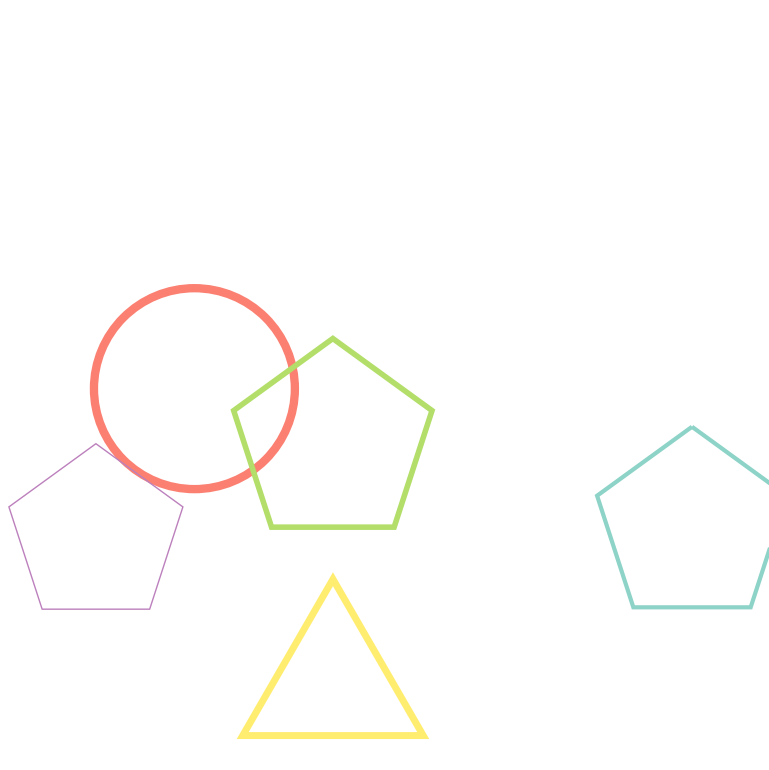[{"shape": "pentagon", "thickness": 1.5, "radius": 0.65, "center": [0.899, 0.316]}, {"shape": "circle", "thickness": 3, "radius": 0.65, "center": [0.252, 0.495]}, {"shape": "pentagon", "thickness": 2, "radius": 0.68, "center": [0.432, 0.425]}, {"shape": "pentagon", "thickness": 0.5, "radius": 0.59, "center": [0.125, 0.305]}, {"shape": "triangle", "thickness": 2.5, "radius": 0.68, "center": [0.432, 0.112]}]